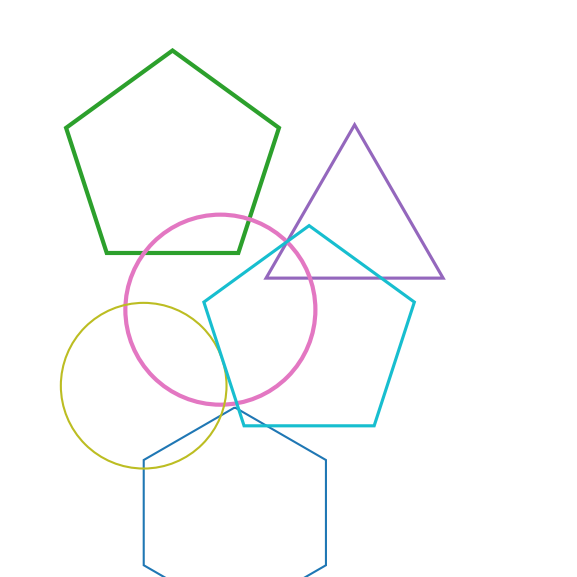[{"shape": "hexagon", "thickness": 1, "radius": 0.91, "center": [0.407, 0.111]}, {"shape": "pentagon", "thickness": 2, "radius": 0.97, "center": [0.299, 0.718]}, {"shape": "triangle", "thickness": 1.5, "radius": 0.88, "center": [0.614, 0.606]}, {"shape": "circle", "thickness": 2, "radius": 0.82, "center": [0.382, 0.463]}, {"shape": "circle", "thickness": 1, "radius": 0.72, "center": [0.249, 0.331]}, {"shape": "pentagon", "thickness": 1.5, "radius": 0.96, "center": [0.535, 0.417]}]